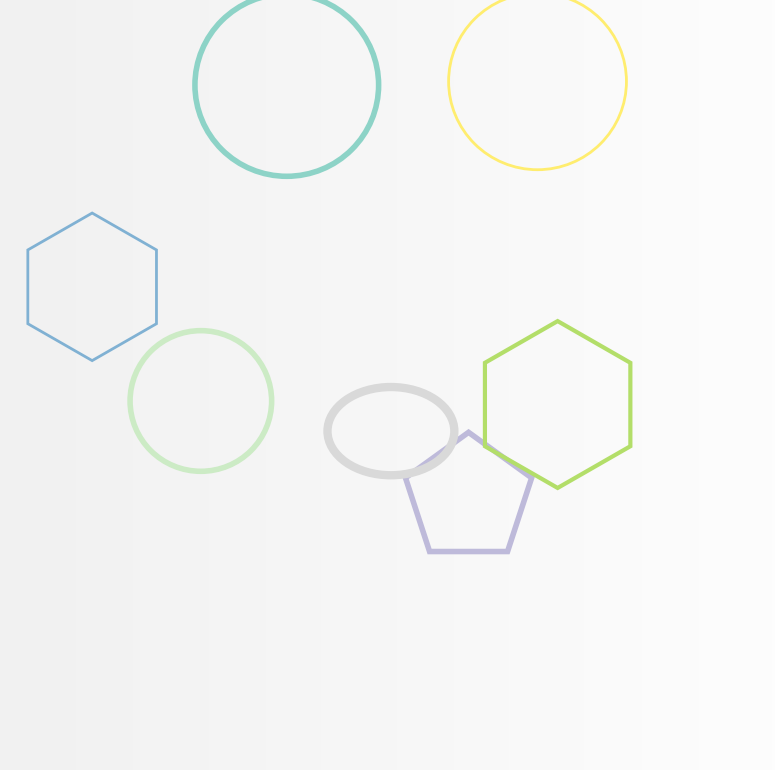[{"shape": "circle", "thickness": 2, "radius": 0.59, "center": [0.37, 0.89]}, {"shape": "pentagon", "thickness": 2, "radius": 0.43, "center": [0.605, 0.353]}, {"shape": "hexagon", "thickness": 1, "radius": 0.48, "center": [0.119, 0.627]}, {"shape": "hexagon", "thickness": 1.5, "radius": 0.54, "center": [0.72, 0.475]}, {"shape": "oval", "thickness": 3, "radius": 0.41, "center": [0.504, 0.44]}, {"shape": "circle", "thickness": 2, "radius": 0.46, "center": [0.259, 0.479]}, {"shape": "circle", "thickness": 1, "radius": 0.57, "center": [0.694, 0.894]}]